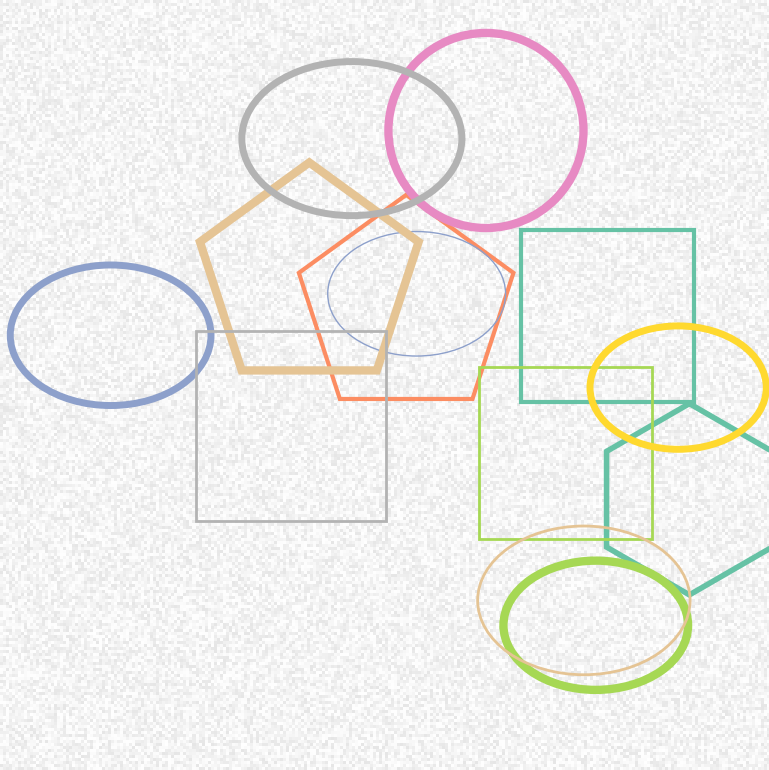[{"shape": "square", "thickness": 1.5, "radius": 0.56, "center": [0.789, 0.59]}, {"shape": "hexagon", "thickness": 2, "radius": 0.62, "center": [0.895, 0.352]}, {"shape": "pentagon", "thickness": 1.5, "radius": 0.73, "center": [0.527, 0.6]}, {"shape": "oval", "thickness": 0.5, "radius": 0.58, "center": [0.541, 0.618]}, {"shape": "oval", "thickness": 2.5, "radius": 0.65, "center": [0.144, 0.565]}, {"shape": "circle", "thickness": 3, "radius": 0.63, "center": [0.631, 0.831]}, {"shape": "square", "thickness": 1, "radius": 0.56, "center": [0.735, 0.412]}, {"shape": "oval", "thickness": 3, "radius": 0.6, "center": [0.774, 0.188]}, {"shape": "oval", "thickness": 2.5, "radius": 0.57, "center": [0.881, 0.497]}, {"shape": "pentagon", "thickness": 3, "radius": 0.75, "center": [0.402, 0.64]}, {"shape": "oval", "thickness": 1, "radius": 0.69, "center": [0.758, 0.22]}, {"shape": "oval", "thickness": 2.5, "radius": 0.71, "center": [0.457, 0.82]}, {"shape": "square", "thickness": 1, "radius": 0.62, "center": [0.377, 0.447]}]